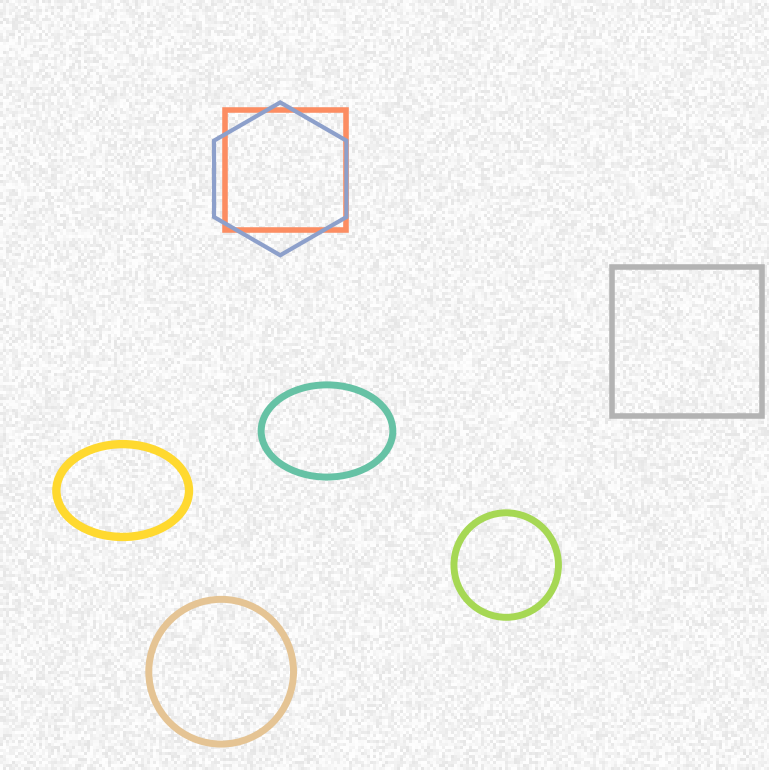[{"shape": "oval", "thickness": 2.5, "radius": 0.43, "center": [0.425, 0.44]}, {"shape": "square", "thickness": 2, "radius": 0.39, "center": [0.371, 0.779]}, {"shape": "hexagon", "thickness": 1.5, "radius": 0.5, "center": [0.364, 0.768]}, {"shape": "circle", "thickness": 2.5, "radius": 0.34, "center": [0.657, 0.266]}, {"shape": "oval", "thickness": 3, "radius": 0.43, "center": [0.159, 0.363]}, {"shape": "circle", "thickness": 2.5, "radius": 0.47, "center": [0.287, 0.128]}, {"shape": "square", "thickness": 2, "radius": 0.49, "center": [0.892, 0.556]}]